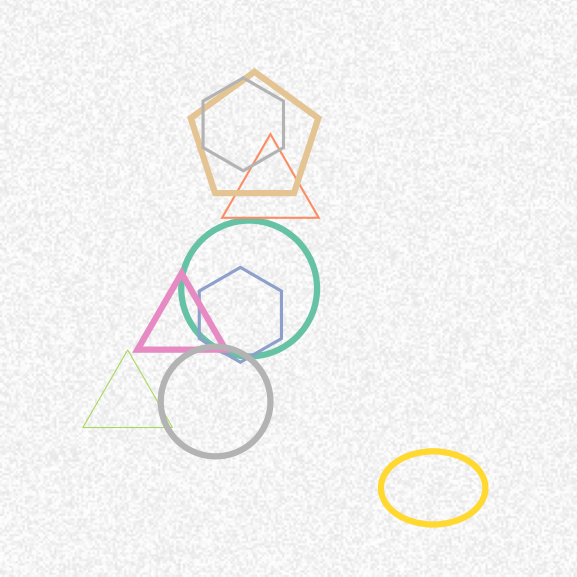[{"shape": "circle", "thickness": 3, "radius": 0.59, "center": [0.431, 0.5]}, {"shape": "triangle", "thickness": 1, "radius": 0.48, "center": [0.468, 0.67]}, {"shape": "hexagon", "thickness": 1.5, "radius": 0.41, "center": [0.416, 0.454]}, {"shape": "triangle", "thickness": 3, "radius": 0.44, "center": [0.314, 0.438]}, {"shape": "triangle", "thickness": 0.5, "radius": 0.45, "center": [0.221, 0.304]}, {"shape": "oval", "thickness": 3, "radius": 0.45, "center": [0.75, 0.154]}, {"shape": "pentagon", "thickness": 3, "radius": 0.58, "center": [0.441, 0.759]}, {"shape": "circle", "thickness": 3, "radius": 0.47, "center": [0.373, 0.304]}, {"shape": "hexagon", "thickness": 1.5, "radius": 0.4, "center": [0.421, 0.784]}]